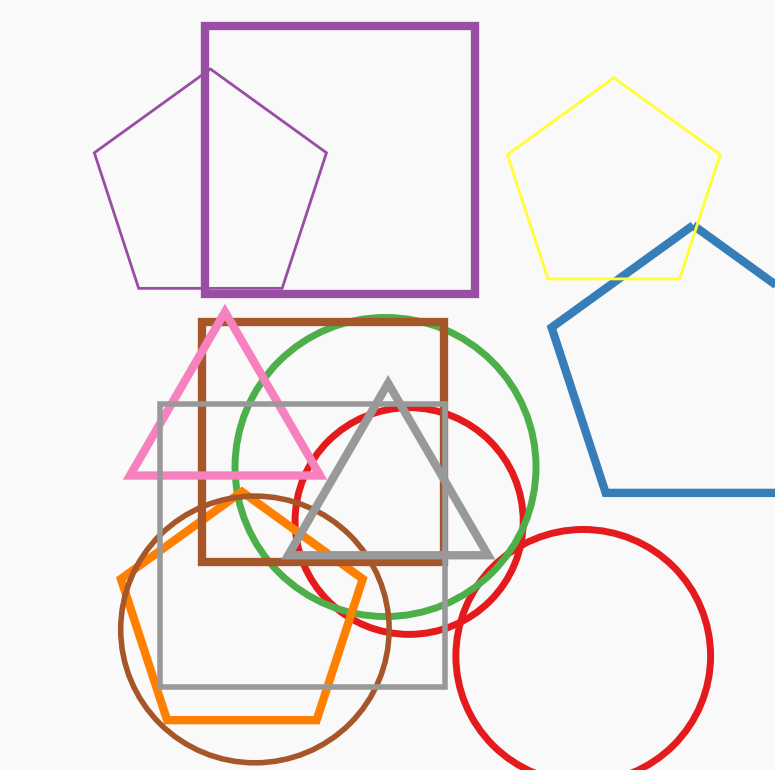[{"shape": "circle", "thickness": 2.5, "radius": 0.74, "center": [0.528, 0.323]}, {"shape": "circle", "thickness": 2.5, "radius": 0.82, "center": [0.753, 0.148]}, {"shape": "pentagon", "thickness": 3, "radius": 0.96, "center": [0.894, 0.515]}, {"shape": "circle", "thickness": 2.5, "radius": 0.97, "center": [0.497, 0.394]}, {"shape": "square", "thickness": 3, "radius": 0.87, "center": [0.439, 0.792]}, {"shape": "pentagon", "thickness": 1, "radius": 0.79, "center": [0.271, 0.753]}, {"shape": "pentagon", "thickness": 3, "radius": 0.82, "center": [0.312, 0.197]}, {"shape": "pentagon", "thickness": 1, "radius": 0.72, "center": [0.792, 0.755]}, {"shape": "circle", "thickness": 2, "radius": 0.87, "center": [0.329, 0.183]}, {"shape": "square", "thickness": 3, "radius": 0.78, "center": [0.417, 0.426]}, {"shape": "triangle", "thickness": 3, "radius": 0.71, "center": [0.29, 0.453]}, {"shape": "square", "thickness": 2, "radius": 0.92, "center": [0.391, 0.292]}, {"shape": "triangle", "thickness": 3, "radius": 0.74, "center": [0.501, 0.353]}]